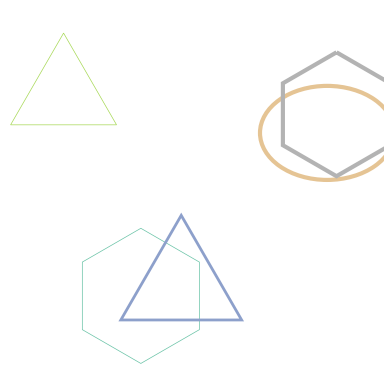[{"shape": "hexagon", "thickness": 0.5, "radius": 0.88, "center": [0.366, 0.232]}, {"shape": "triangle", "thickness": 2, "radius": 0.91, "center": [0.471, 0.259]}, {"shape": "triangle", "thickness": 0.5, "radius": 0.79, "center": [0.165, 0.755]}, {"shape": "oval", "thickness": 3, "radius": 0.87, "center": [0.85, 0.655]}, {"shape": "hexagon", "thickness": 3, "radius": 0.8, "center": [0.874, 0.703]}]